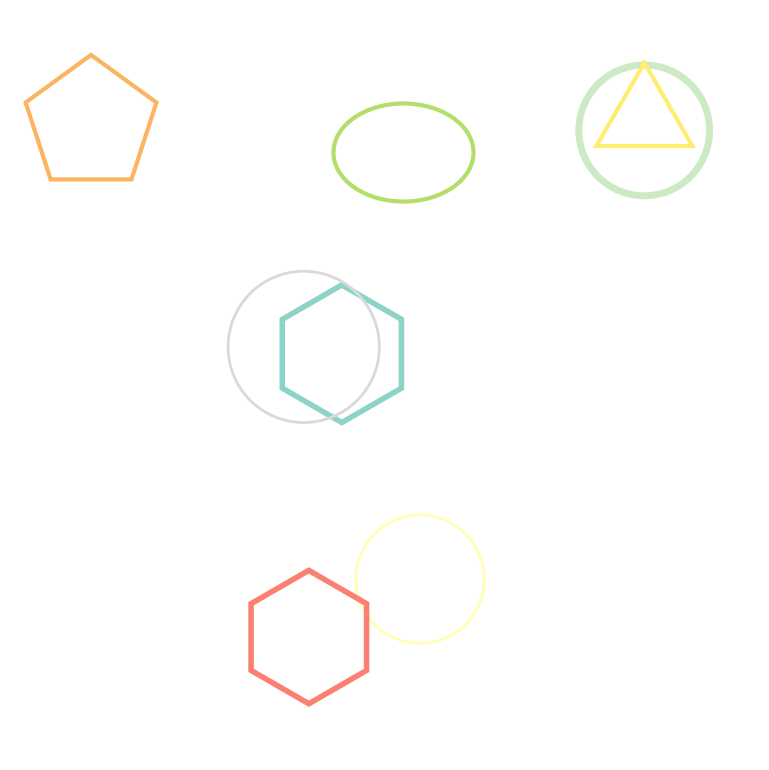[{"shape": "hexagon", "thickness": 2, "radius": 0.45, "center": [0.444, 0.541]}, {"shape": "circle", "thickness": 1, "radius": 0.42, "center": [0.545, 0.248]}, {"shape": "hexagon", "thickness": 2, "radius": 0.43, "center": [0.401, 0.173]}, {"shape": "pentagon", "thickness": 1.5, "radius": 0.45, "center": [0.118, 0.839]}, {"shape": "oval", "thickness": 1.5, "radius": 0.45, "center": [0.524, 0.802]}, {"shape": "circle", "thickness": 1, "radius": 0.49, "center": [0.394, 0.55]}, {"shape": "circle", "thickness": 2.5, "radius": 0.42, "center": [0.837, 0.831]}, {"shape": "triangle", "thickness": 1.5, "radius": 0.36, "center": [0.837, 0.846]}]